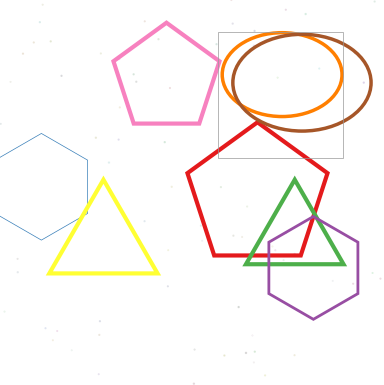[{"shape": "pentagon", "thickness": 3, "radius": 0.96, "center": [0.669, 0.491]}, {"shape": "hexagon", "thickness": 0.5, "radius": 0.69, "center": [0.108, 0.515]}, {"shape": "triangle", "thickness": 3, "radius": 0.73, "center": [0.766, 0.387]}, {"shape": "hexagon", "thickness": 2, "radius": 0.67, "center": [0.814, 0.304]}, {"shape": "oval", "thickness": 2.5, "radius": 0.78, "center": [0.733, 0.806]}, {"shape": "triangle", "thickness": 3, "radius": 0.81, "center": [0.269, 0.371]}, {"shape": "oval", "thickness": 2.5, "radius": 0.9, "center": [0.784, 0.785]}, {"shape": "pentagon", "thickness": 3, "radius": 0.72, "center": [0.432, 0.796]}, {"shape": "square", "thickness": 0.5, "radius": 0.81, "center": [0.729, 0.753]}]